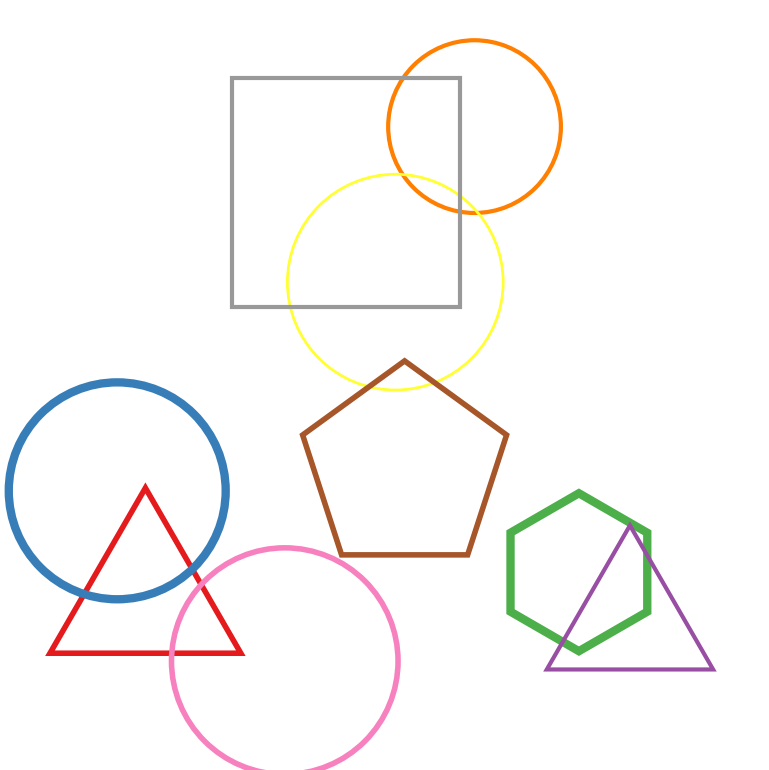[{"shape": "triangle", "thickness": 2, "radius": 0.72, "center": [0.189, 0.223]}, {"shape": "circle", "thickness": 3, "radius": 0.7, "center": [0.152, 0.363]}, {"shape": "hexagon", "thickness": 3, "radius": 0.51, "center": [0.752, 0.257]}, {"shape": "triangle", "thickness": 1.5, "radius": 0.62, "center": [0.818, 0.193]}, {"shape": "circle", "thickness": 1.5, "radius": 0.56, "center": [0.616, 0.836]}, {"shape": "circle", "thickness": 1, "radius": 0.7, "center": [0.513, 0.634]}, {"shape": "pentagon", "thickness": 2, "radius": 0.7, "center": [0.525, 0.392]}, {"shape": "circle", "thickness": 2, "radius": 0.74, "center": [0.37, 0.141]}, {"shape": "square", "thickness": 1.5, "radius": 0.74, "center": [0.449, 0.75]}]